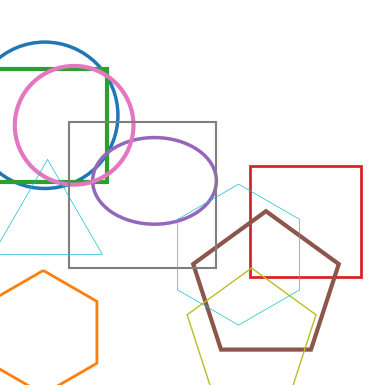[{"shape": "circle", "thickness": 2.5, "radius": 0.95, "center": [0.116, 0.701]}, {"shape": "hexagon", "thickness": 2, "radius": 0.8, "center": [0.112, 0.137]}, {"shape": "square", "thickness": 3, "radius": 0.73, "center": [0.13, 0.673]}, {"shape": "square", "thickness": 2, "radius": 0.72, "center": [0.794, 0.424]}, {"shape": "oval", "thickness": 2.5, "radius": 0.8, "center": [0.401, 0.53]}, {"shape": "pentagon", "thickness": 3, "radius": 0.99, "center": [0.691, 0.253]}, {"shape": "circle", "thickness": 3, "radius": 0.77, "center": [0.193, 0.675]}, {"shape": "square", "thickness": 1.5, "radius": 0.95, "center": [0.37, 0.493]}, {"shape": "pentagon", "thickness": 1, "radius": 0.88, "center": [0.653, 0.128]}, {"shape": "hexagon", "thickness": 0.5, "radius": 0.92, "center": [0.62, 0.339]}, {"shape": "triangle", "thickness": 0.5, "radius": 0.82, "center": [0.124, 0.421]}]